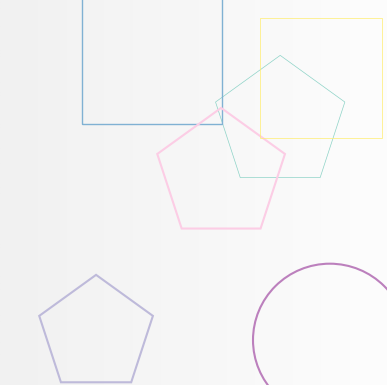[{"shape": "pentagon", "thickness": 0.5, "radius": 0.88, "center": [0.723, 0.681]}, {"shape": "pentagon", "thickness": 1.5, "radius": 0.77, "center": [0.248, 0.132]}, {"shape": "square", "thickness": 1, "radius": 0.9, "center": [0.392, 0.858]}, {"shape": "pentagon", "thickness": 1.5, "radius": 0.87, "center": [0.571, 0.547]}, {"shape": "circle", "thickness": 1.5, "radius": 0.99, "center": [0.851, 0.117]}, {"shape": "square", "thickness": 0.5, "radius": 0.78, "center": [0.828, 0.797]}]